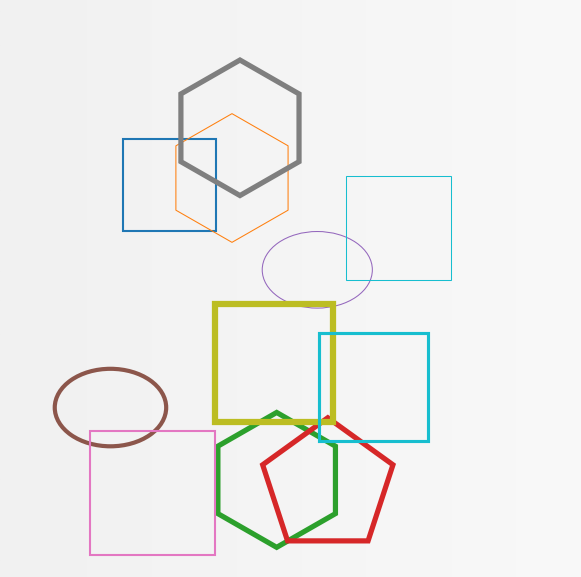[{"shape": "square", "thickness": 1, "radius": 0.4, "center": [0.292, 0.679]}, {"shape": "hexagon", "thickness": 0.5, "radius": 0.56, "center": [0.399, 0.691]}, {"shape": "hexagon", "thickness": 2.5, "radius": 0.58, "center": [0.476, 0.168]}, {"shape": "pentagon", "thickness": 2.5, "radius": 0.59, "center": [0.564, 0.158]}, {"shape": "oval", "thickness": 0.5, "radius": 0.47, "center": [0.546, 0.532]}, {"shape": "oval", "thickness": 2, "radius": 0.48, "center": [0.19, 0.293]}, {"shape": "square", "thickness": 1, "radius": 0.54, "center": [0.262, 0.145]}, {"shape": "hexagon", "thickness": 2.5, "radius": 0.59, "center": [0.413, 0.778]}, {"shape": "square", "thickness": 3, "radius": 0.51, "center": [0.471, 0.371]}, {"shape": "square", "thickness": 1.5, "radius": 0.47, "center": [0.643, 0.329]}, {"shape": "square", "thickness": 0.5, "radius": 0.45, "center": [0.685, 0.604]}]